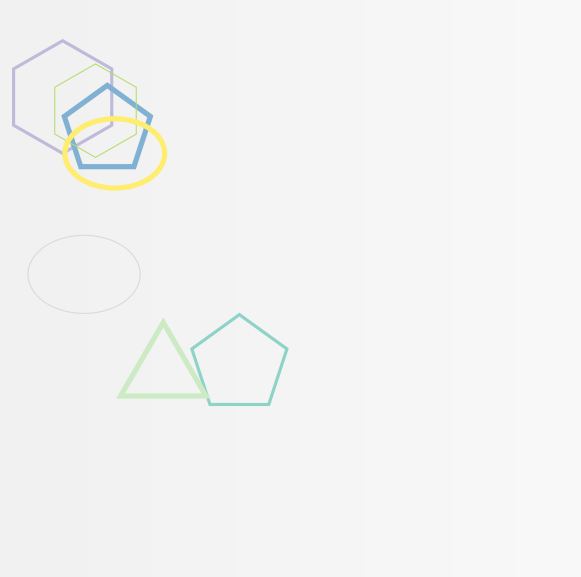[{"shape": "pentagon", "thickness": 1.5, "radius": 0.43, "center": [0.412, 0.368]}, {"shape": "hexagon", "thickness": 1.5, "radius": 0.49, "center": [0.108, 0.831]}, {"shape": "pentagon", "thickness": 2.5, "radius": 0.39, "center": [0.185, 0.773]}, {"shape": "hexagon", "thickness": 0.5, "radius": 0.4, "center": [0.164, 0.808]}, {"shape": "oval", "thickness": 0.5, "radius": 0.48, "center": [0.145, 0.524]}, {"shape": "triangle", "thickness": 2.5, "radius": 0.42, "center": [0.281, 0.356]}, {"shape": "oval", "thickness": 2.5, "radius": 0.43, "center": [0.197, 0.733]}]